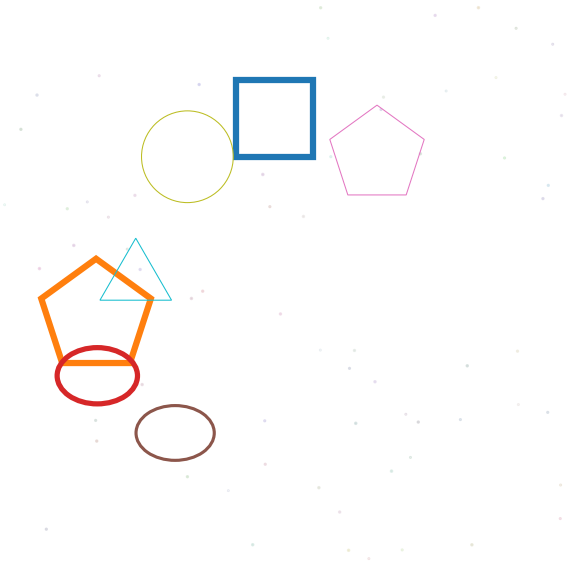[{"shape": "square", "thickness": 3, "radius": 0.34, "center": [0.475, 0.794]}, {"shape": "pentagon", "thickness": 3, "radius": 0.5, "center": [0.166, 0.451]}, {"shape": "oval", "thickness": 2.5, "radius": 0.35, "center": [0.169, 0.348]}, {"shape": "oval", "thickness": 1.5, "radius": 0.34, "center": [0.303, 0.249]}, {"shape": "pentagon", "thickness": 0.5, "radius": 0.43, "center": [0.653, 0.731]}, {"shape": "circle", "thickness": 0.5, "radius": 0.4, "center": [0.324, 0.728]}, {"shape": "triangle", "thickness": 0.5, "radius": 0.36, "center": [0.235, 0.515]}]